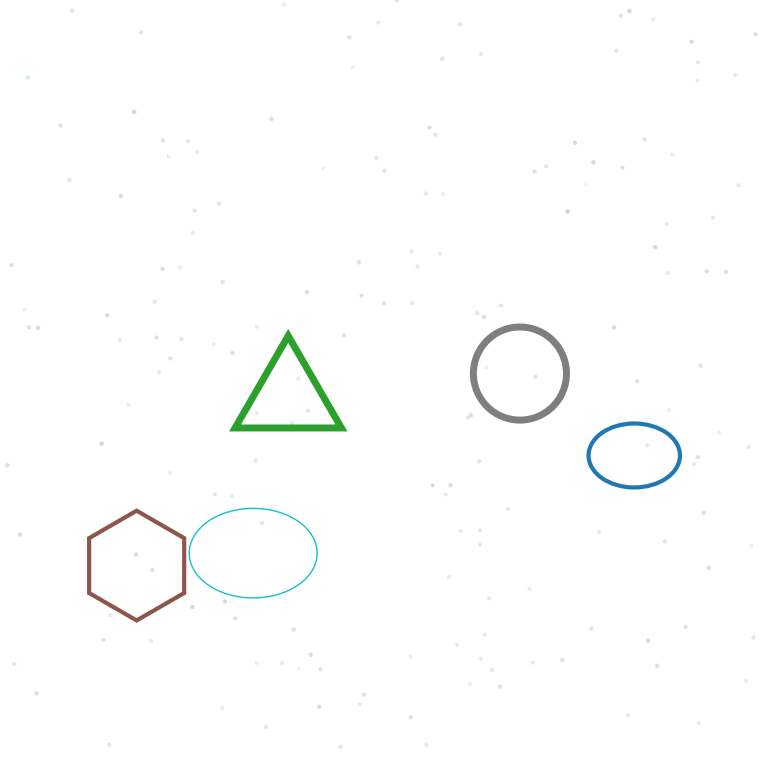[{"shape": "oval", "thickness": 1.5, "radius": 0.3, "center": [0.824, 0.408]}, {"shape": "triangle", "thickness": 2.5, "radius": 0.4, "center": [0.374, 0.484]}, {"shape": "hexagon", "thickness": 1.5, "radius": 0.36, "center": [0.177, 0.265]}, {"shape": "circle", "thickness": 2.5, "radius": 0.3, "center": [0.675, 0.515]}, {"shape": "oval", "thickness": 0.5, "radius": 0.42, "center": [0.329, 0.282]}]